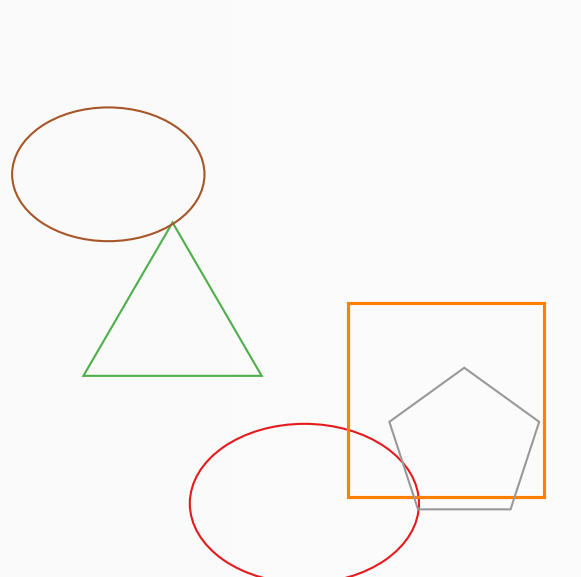[{"shape": "oval", "thickness": 1, "radius": 0.99, "center": [0.524, 0.127]}, {"shape": "triangle", "thickness": 1, "radius": 0.89, "center": [0.297, 0.437]}, {"shape": "square", "thickness": 1.5, "radius": 0.84, "center": [0.767, 0.306]}, {"shape": "oval", "thickness": 1, "radius": 0.83, "center": [0.186, 0.697]}, {"shape": "pentagon", "thickness": 1, "radius": 0.68, "center": [0.799, 0.227]}]